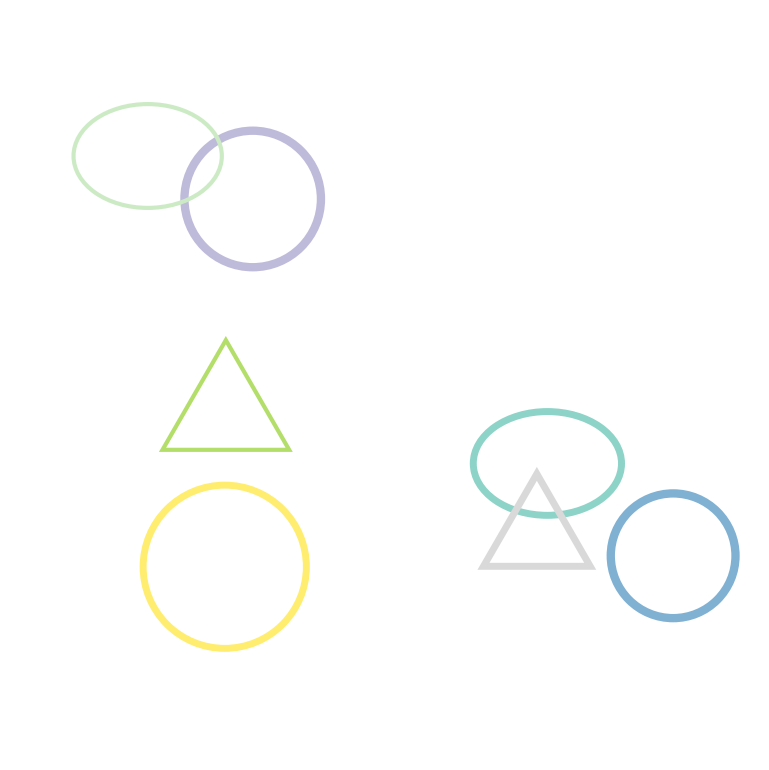[{"shape": "oval", "thickness": 2.5, "radius": 0.48, "center": [0.711, 0.398]}, {"shape": "circle", "thickness": 3, "radius": 0.44, "center": [0.328, 0.742]}, {"shape": "circle", "thickness": 3, "radius": 0.4, "center": [0.874, 0.278]}, {"shape": "triangle", "thickness": 1.5, "radius": 0.47, "center": [0.293, 0.463]}, {"shape": "triangle", "thickness": 2.5, "radius": 0.4, "center": [0.697, 0.305]}, {"shape": "oval", "thickness": 1.5, "radius": 0.48, "center": [0.192, 0.797]}, {"shape": "circle", "thickness": 2.5, "radius": 0.53, "center": [0.292, 0.264]}]